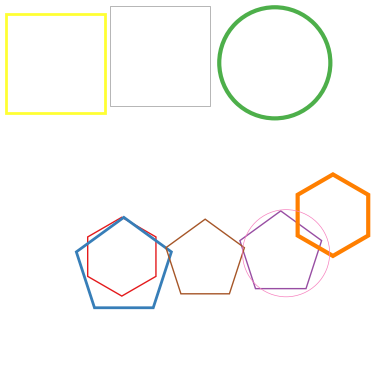[{"shape": "hexagon", "thickness": 1, "radius": 0.51, "center": [0.316, 0.333]}, {"shape": "pentagon", "thickness": 2, "radius": 0.65, "center": [0.322, 0.306]}, {"shape": "circle", "thickness": 3, "radius": 0.72, "center": [0.714, 0.837]}, {"shape": "pentagon", "thickness": 1, "radius": 0.56, "center": [0.729, 0.341]}, {"shape": "hexagon", "thickness": 3, "radius": 0.53, "center": [0.865, 0.441]}, {"shape": "square", "thickness": 2, "radius": 0.64, "center": [0.145, 0.835]}, {"shape": "pentagon", "thickness": 1, "radius": 0.54, "center": [0.533, 0.324]}, {"shape": "circle", "thickness": 0.5, "radius": 0.57, "center": [0.743, 0.342]}, {"shape": "square", "thickness": 0.5, "radius": 0.65, "center": [0.416, 0.854]}]